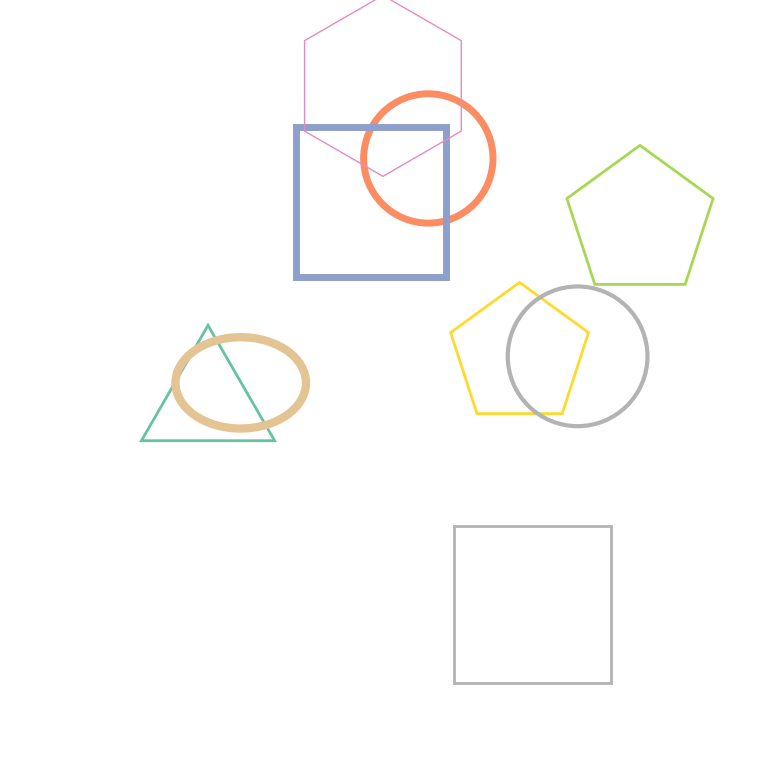[{"shape": "triangle", "thickness": 1, "radius": 0.5, "center": [0.27, 0.478]}, {"shape": "circle", "thickness": 2.5, "radius": 0.42, "center": [0.556, 0.794]}, {"shape": "square", "thickness": 2.5, "radius": 0.49, "center": [0.482, 0.738]}, {"shape": "hexagon", "thickness": 0.5, "radius": 0.59, "center": [0.497, 0.888]}, {"shape": "pentagon", "thickness": 1, "radius": 0.5, "center": [0.831, 0.711]}, {"shape": "pentagon", "thickness": 1, "radius": 0.47, "center": [0.675, 0.539]}, {"shape": "oval", "thickness": 3, "radius": 0.42, "center": [0.313, 0.503]}, {"shape": "circle", "thickness": 1.5, "radius": 0.45, "center": [0.75, 0.537]}, {"shape": "square", "thickness": 1, "radius": 0.51, "center": [0.692, 0.215]}]